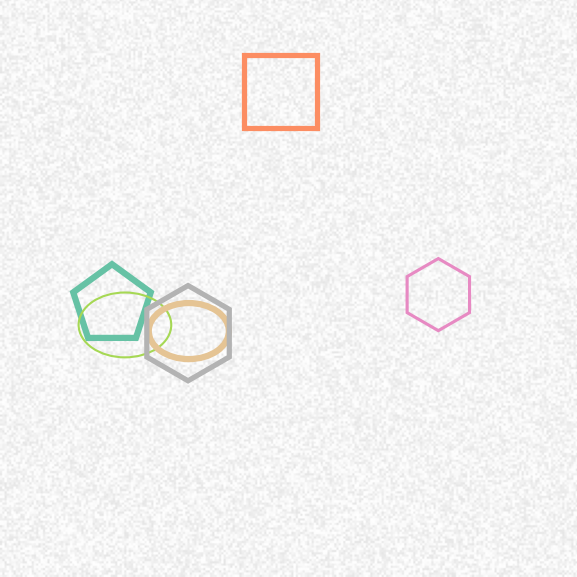[{"shape": "pentagon", "thickness": 3, "radius": 0.35, "center": [0.194, 0.471]}, {"shape": "square", "thickness": 2.5, "radius": 0.32, "center": [0.486, 0.841]}, {"shape": "hexagon", "thickness": 1.5, "radius": 0.31, "center": [0.759, 0.489]}, {"shape": "oval", "thickness": 1, "radius": 0.4, "center": [0.216, 0.436]}, {"shape": "oval", "thickness": 3, "radius": 0.35, "center": [0.327, 0.426]}, {"shape": "hexagon", "thickness": 2.5, "radius": 0.41, "center": [0.326, 0.422]}]